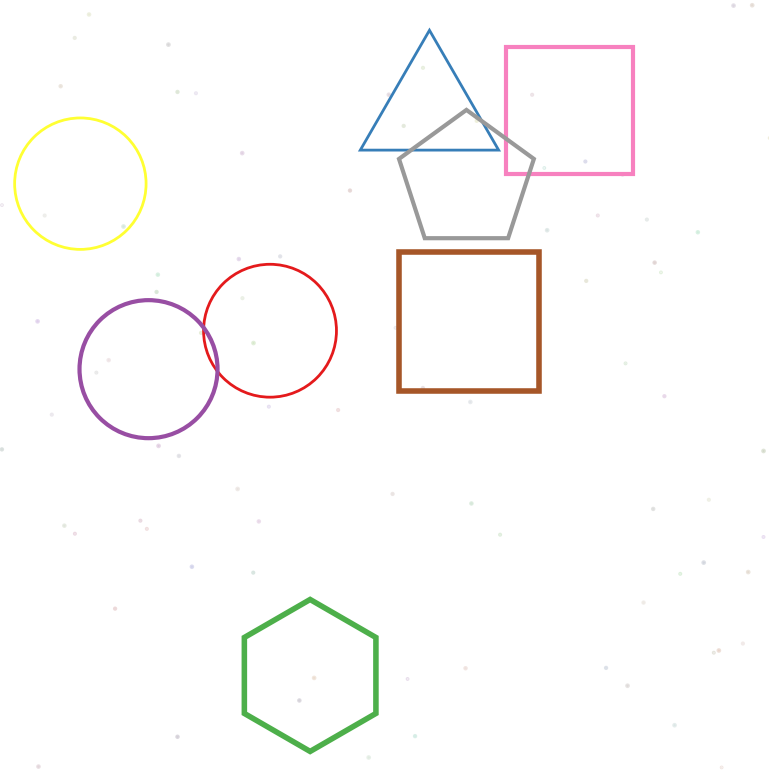[{"shape": "circle", "thickness": 1, "radius": 0.43, "center": [0.351, 0.57]}, {"shape": "triangle", "thickness": 1, "radius": 0.52, "center": [0.558, 0.857]}, {"shape": "hexagon", "thickness": 2, "radius": 0.49, "center": [0.403, 0.123]}, {"shape": "circle", "thickness": 1.5, "radius": 0.45, "center": [0.193, 0.521]}, {"shape": "circle", "thickness": 1, "radius": 0.43, "center": [0.104, 0.761]}, {"shape": "square", "thickness": 2, "radius": 0.45, "center": [0.609, 0.582]}, {"shape": "square", "thickness": 1.5, "radius": 0.41, "center": [0.74, 0.857]}, {"shape": "pentagon", "thickness": 1.5, "radius": 0.46, "center": [0.606, 0.765]}]